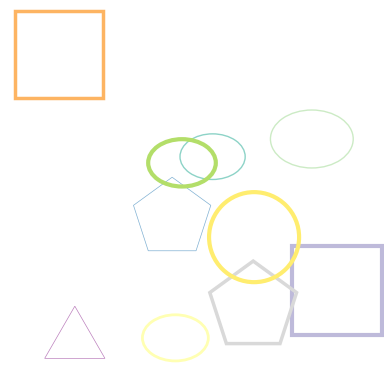[{"shape": "oval", "thickness": 1, "radius": 0.42, "center": [0.552, 0.593]}, {"shape": "oval", "thickness": 2, "radius": 0.43, "center": [0.456, 0.122]}, {"shape": "square", "thickness": 3, "radius": 0.58, "center": [0.875, 0.245]}, {"shape": "pentagon", "thickness": 0.5, "radius": 0.53, "center": [0.447, 0.434]}, {"shape": "square", "thickness": 2.5, "radius": 0.57, "center": [0.153, 0.858]}, {"shape": "oval", "thickness": 3, "radius": 0.44, "center": [0.473, 0.577]}, {"shape": "pentagon", "thickness": 2.5, "radius": 0.59, "center": [0.658, 0.203]}, {"shape": "triangle", "thickness": 0.5, "radius": 0.45, "center": [0.194, 0.114]}, {"shape": "oval", "thickness": 1, "radius": 0.54, "center": [0.81, 0.639]}, {"shape": "circle", "thickness": 3, "radius": 0.58, "center": [0.66, 0.384]}]